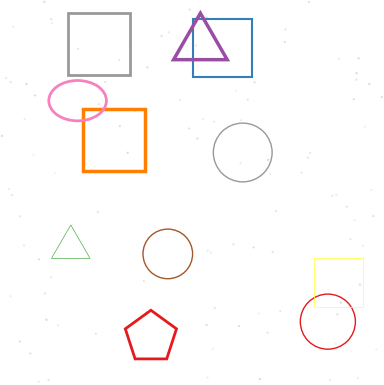[{"shape": "pentagon", "thickness": 2, "radius": 0.35, "center": [0.392, 0.124]}, {"shape": "circle", "thickness": 1, "radius": 0.36, "center": [0.852, 0.165]}, {"shape": "square", "thickness": 1.5, "radius": 0.38, "center": [0.577, 0.875]}, {"shape": "triangle", "thickness": 0.5, "radius": 0.29, "center": [0.184, 0.358]}, {"shape": "triangle", "thickness": 2.5, "radius": 0.4, "center": [0.52, 0.885]}, {"shape": "square", "thickness": 2.5, "radius": 0.4, "center": [0.297, 0.636]}, {"shape": "square", "thickness": 0.5, "radius": 0.32, "center": [0.879, 0.267]}, {"shape": "circle", "thickness": 1, "radius": 0.32, "center": [0.436, 0.34]}, {"shape": "oval", "thickness": 2, "radius": 0.37, "center": [0.202, 0.738]}, {"shape": "square", "thickness": 2, "radius": 0.4, "center": [0.257, 0.885]}, {"shape": "circle", "thickness": 1, "radius": 0.38, "center": [0.63, 0.604]}]